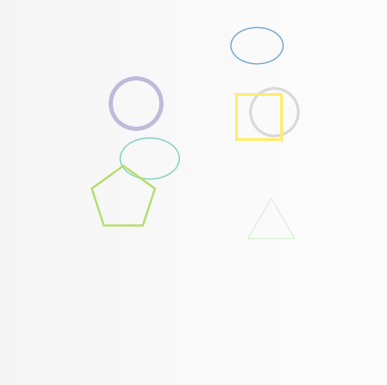[{"shape": "oval", "thickness": 1, "radius": 0.38, "center": [0.386, 0.588]}, {"shape": "circle", "thickness": 3, "radius": 0.33, "center": [0.351, 0.731]}, {"shape": "oval", "thickness": 1, "radius": 0.34, "center": [0.663, 0.881]}, {"shape": "pentagon", "thickness": 1.5, "radius": 0.43, "center": [0.318, 0.484]}, {"shape": "circle", "thickness": 2, "radius": 0.31, "center": [0.708, 0.709]}, {"shape": "triangle", "thickness": 0.5, "radius": 0.35, "center": [0.7, 0.415]}, {"shape": "square", "thickness": 2, "radius": 0.29, "center": [0.667, 0.697]}]